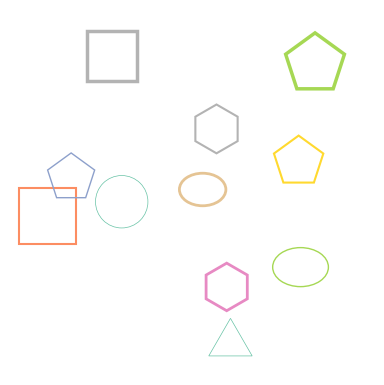[{"shape": "circle", "thickness": 0.5, "radius": 0.34, "center": [0.316, 0.476]}, {"shape": "triangle", "thickness": 0.5, "radius": 0.33, "center": [0.599, 0.108]}, {"shape": "square", "thickness": 1.5, "radius": 0.37, "center": [0.124, 0.439]}, {"shape": "pentagon", "thickness": 1, "radius": 0.32, "center": [0.185, 0.538]}, {"shape": "hexagon", "thickness": 2, "radius": 0.31, "center": [0.589, 0.255]}, {"shape": "oval", "thickness": 1, "radius": 0.36, "center": [0.781, 0.306]}, {"shape": "pentagon", "thickness": 2.5, "radius": 0.4, "center": [0.818, 0.834]}, {"shape": "pentagon", "thickness": 1.5, "radius": 0.34, "center": [0.776, 0.58]}, {"shape": "oval", "thickness": 2, "radius": 0.3, "center": [0.526, 0.508]}, {"shape": "square", "thickness": 2.5, "radius": 0.32, "center": [0.291, 0.854]}, {"shape": "hexagon", "thickness": 1.5, "radius": 0.32, "center": [0.562, 0.665]}]